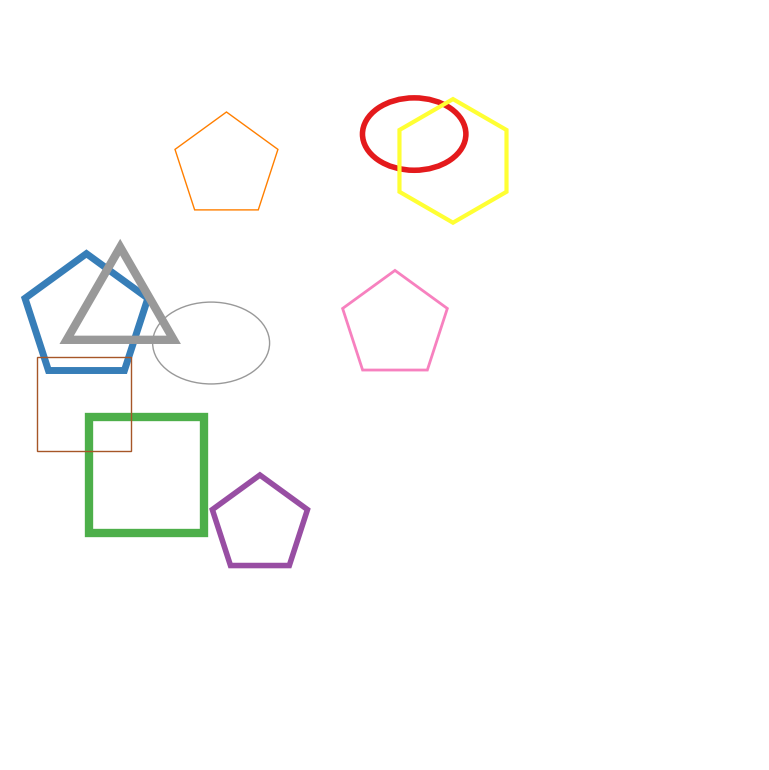[{"shape": "oval", "thickness": 2, "radius": 0.34, "center": [0.538, 0.826]}, {"shape": "pentagon", "thickness": 2.5, "radius": 0.42, "center": [0.112, 0.587]}, {"shape": "square", "thickness": 3, "radius": 0.38, "center": [0.19, 0.383]}, {"shape": "pentagon", "thickness": 2, "radius": 0.32, "center": [0.338, 0.318]}, {"shape": "pentagon", "thickness": 0.5, "radius": 0.35, "center": [0.294, 0.784]}, {"shape": "hexagon", "thickness": 1.5, "radius": 0.4, "center": [0.588, 0.791]}, {"shape": "square", "thickness": 0.5, "radius": 0.3, "center": [0.109, 0.476]}, {"shape": "pentagon", "thickness": 1, "radius": 0.36, "center": [0.513, 0.577]}, {"shape": "oval", "thickness": 0.5, "radius": 0.38, "center": [0.274, 0.555]}, {"shape": "triangle", "thickness": 3, "radius": 0.4, "center": [0.156, 0.599]}]